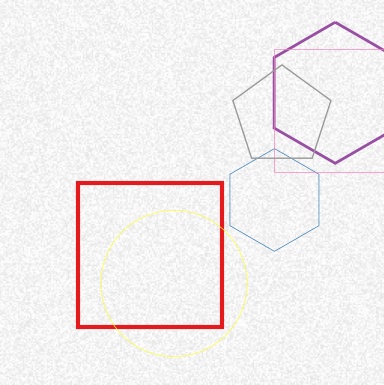[{"shape": "square", "thickness": 3, "radius": 0.94, "center": [0.389, 0.339]}, {"shape": "hexagon", "thickness": 0.5, "radius": 0.67, "center": [0.713, 0.481]}, {"shape": "hexagon", "thickness": 2, "radius": 0.92, "center": [0.871, 0.759]}, {"shape": "circle", "thickness": 0.5, "radius": 0.95, "center": [0.452, 0.264]}, {"shape": "square", "thickness": 0.5, "radius": 0.8, "center": [0.872, 0.713]}, {"shape": "pentagon", "thickness": 1, "radius": 0.67, "center": [0.732, 0.697]}]